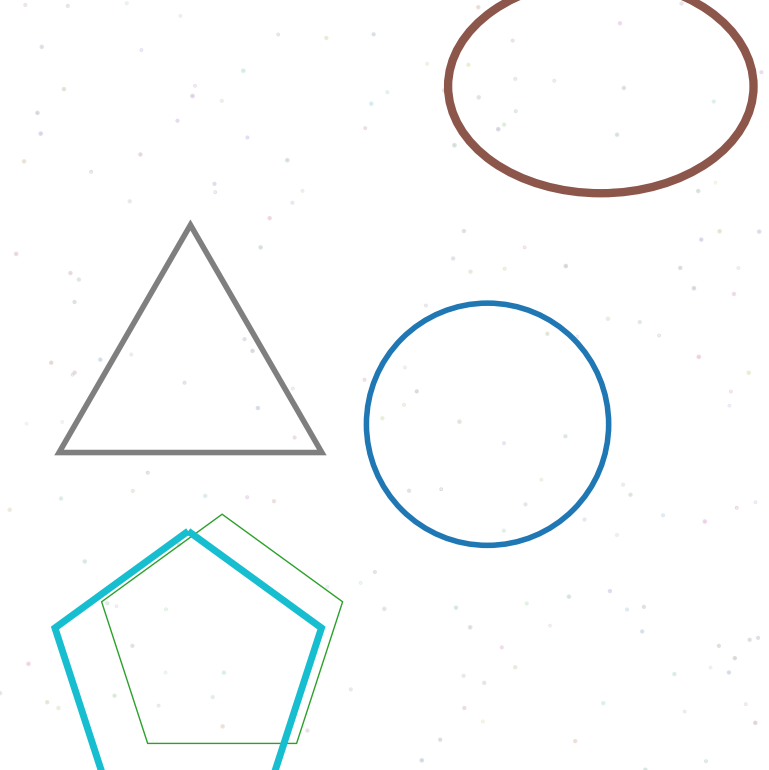[{"shape": "circle", "thickness": 2, "radius": 0.79, "center": [0.633, 0.449]}, {"shape": "pentagon", "thickness": 0.5, "radius": 0.82, "center": [0.288, 0.168]}, {"shape": "oval", "thickness": 3, "radius": 0.99, "center": [0.78, 0.888]}, {"shape": "triangle", "thickness": 2, "radius": 0.99, "center": [0.247, 0.511]}, {"shape": "pentagon", "thickness": 2.5, "radius": 0.91, "center": [0.244, 0.128]}]